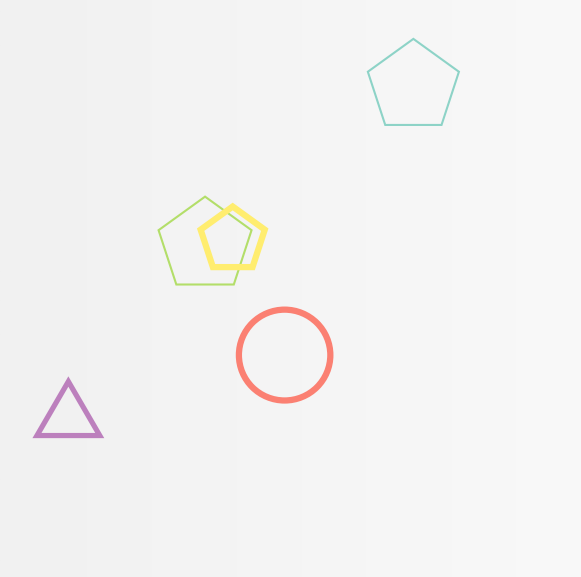[{"shape": "pentagon", "thickness": 1, "radius": 0.41, "center": [0.711, 0.849]}, {"shape": "circle", "thickness": 3, "radius": 0.39, "center": [0.49, 0.384]}, {"shape": "pentagon", "thickness": 1, "radius": 0.42, "center": [0.353, 0.575]}, {"shape": "triangle", "thickness": 2.5, "radius": 0.31, "center": [0.118, 0.276]}, {"shape": "pentagon", "thickness": 3, "radius": 0.29, "center": [0.4, 0.584]}]